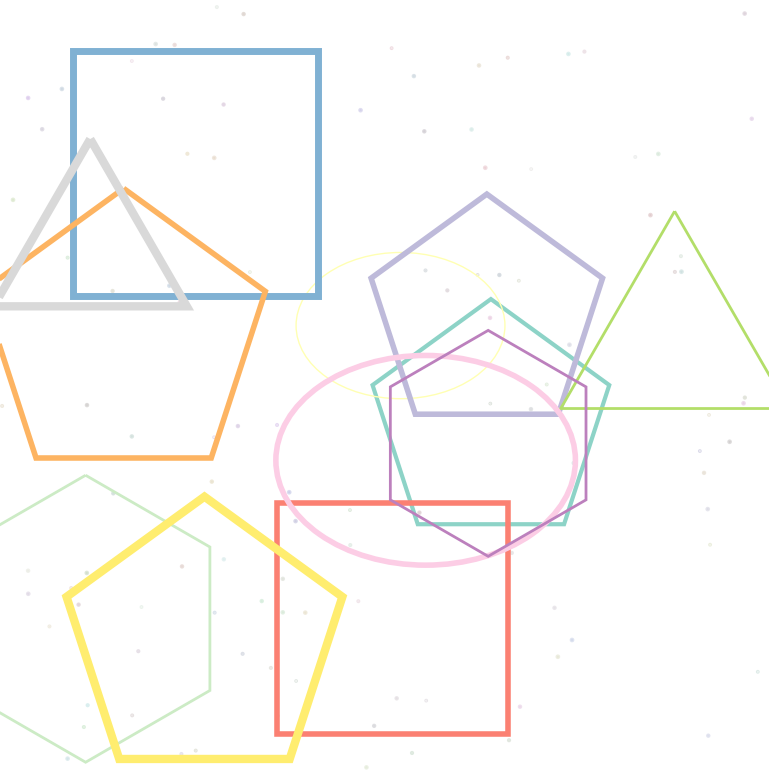[{"shape": "pentagon", "thickness": 1.5, "radius": 0.81, "center": [0.638, 0.45]}, {"shape": "oval", "thickness": 0.5, "radius": 0.68, "center": [0.52, 0.577]}, {"shape": "pentagon", "thickness": 2, "radius": 0.79, "center": [0.632, 0.59]}, {"shape": "square", "thickness": 2, "radius": 0.75, "center": [0.51, 0.197]}, {"shape": "square", "thickness": 2.5, "radius": 0.79, "center": [0.254, 0.774]}, {"shape": "pentagon", "thickness": 2, "radius": 0.97, "center": [0.161, 0.562]}, {"shape": "triangle", "thickness": 1, "radius": 0.85, "center": [0.876, 0.555]}, {"shape": "oval", "thickness": 2, "radius": 0.97, "center": [0.553, 0.402]}, {"shape": "triangle", "thickness": 3, "radius": 0.72, "center": [0.117, 0.675]}, {"shape": "hexagon", "thickness": 1, "radius": 0.73, "center": [0.634, 0.424]}, {"shape": "hexagon", "thickness": 1, "radius": 0.93, "center": [0.111, 0.196]}, {"shape": "pentagon", "thickness": 3, "radius": 0.94, "center": [0.266, 0.167]}]